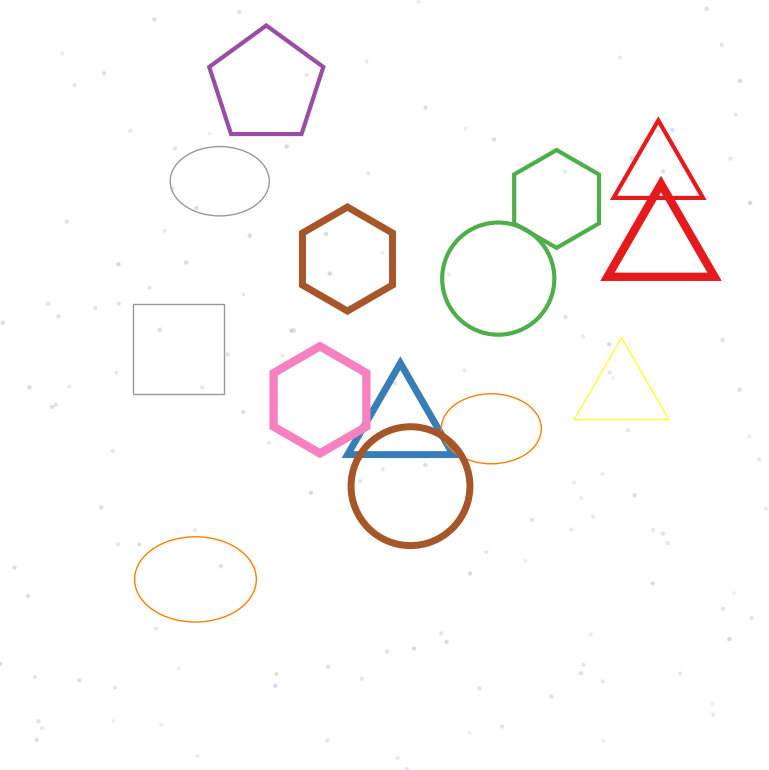[{"shape": "triangle", "thickness": 3, "radius": 0.4, "center": [0.858, 0.681]}, {"shape": "triangle", "thickness": 1.5, "radius": 0.34, "center": [0.855, 0.777]}, {"shape": "triangle", "thickness": 2.5, "radius": 0.4, "center": [0.52, 0.449]}, {"shape": "hexagon", "thickness": 1.5, "radius": 0.32, "center": [0.723, 0.742]}, {"shape": "circle", "thickness": 1.5, "radius": 0.36, "center": [0.647, 0.638]}, {"shape": "pentagon", "thickness": 1.5, "radius": 0.39, "center": [0.346, 0.889]}, {"shape": "oval", "thickness": 0.5, "radius": 0.32, "center": [0.638, 0.443]}, {"shape": "oval", "thickness": 0.5, "radius": 0.4, "center": [0.254, 0.248]}, {"shape": "triangle", "thickness": 0.5, "radius": 0.35, "center": [0.807, 0.491]}, {"shape": "circle", "thickness": 2.5, "radius": 0.39, "center": [0.533, 0.369]}, {"shape": "hexagon", "thickness": 2.5, "radius": 0.34, "center": [0.451, 0.664]}, {"shape": "hexagon", "thickness": 3, "radius": 0.35, "center": [0.416, 0.481]}, {"shape": "square", "thickness": 0.5, "radius": 0.29, "center": [0.232, 0.547]}, {"shape": "oval", "thickness": 0.5, "radius": 0.32, "center": [0.285, 0.765]}]